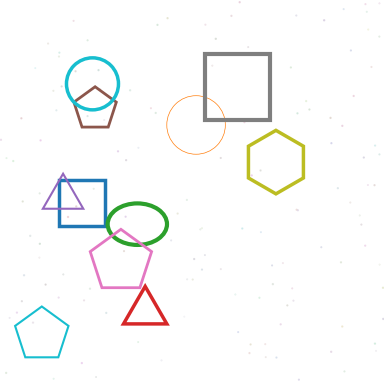[{"shape": "square", "thickness": 2.5, "radius": 0.3, "center": [0.212, 0.473]}, {"shape": "circle", "thickness": 0.5, "radius": 0.38, "center": [0.509, 0.675]}, {"shape": "oval", "thickness": 3, "radius": 0.39, "center": [0.357, 0.418]}, {"shape": "triangle", "thickness": 2.5, "radius": 0.32, "center": [0.377, 0.191]}, {"shape": "triangle", "thickness": 1.5, "radius": 0.3, "center": [0.164, 0.488]}, {"shape": "pentagon", "thickness": 2, "radius": 0.29, "center": [0.247, 0.717]}, {"shape": "pentagon", "thickness": 2, "radius": 0.42, "center": [0.314, 0.321]}, {"shape": "square", "thickness": 3, "radius": 0.42, "center": [0.617, 0.774]}, {"shape": "hexagon", "thickness": 2.5, "radius": 0.41, "center": [0.717, 0.579]}, {"shape": "pentagon", "thickness": 1.5, "radius": 0.36, "center": [0.109, 0.131]}, {"shape": "circle", "thickness": 2.5, "radius": 0.34, "center": [0.24, 0.782]}]